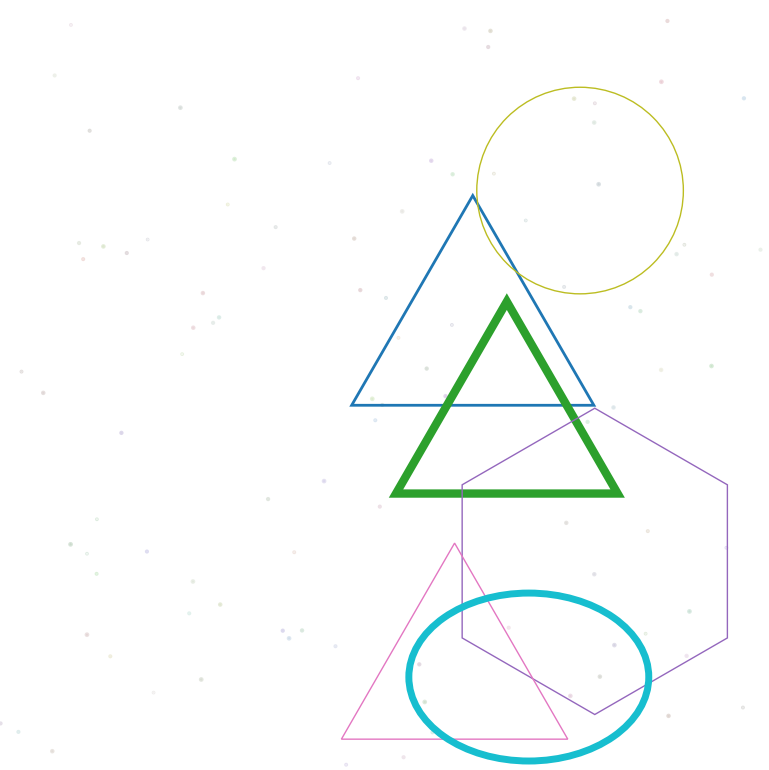[{"shape": "triangle", "thickness": 1, "radius": 0.91, "center": [0.614, 0.564]}, {"shape": "triangle", "thickness": 3, "radius": 0.83, "center": [0.658, 0.442]}, {"shape": "hexagon", "thickness": 0.5, "radius": 0.99, "center": [0.772, 0.271]}, {"shape": "triangle", "thickness": 0.5, "radius": 0.85, "center": [0.59, 0.125]}, {"shape": "circle", "thickness": 0.5, "radius": 0.67, "center": [0.753, 0.753]}, {"shape": "oval", "thickness": 2.5, "radius": 0.78, "center": [0.687, 0.121]}]